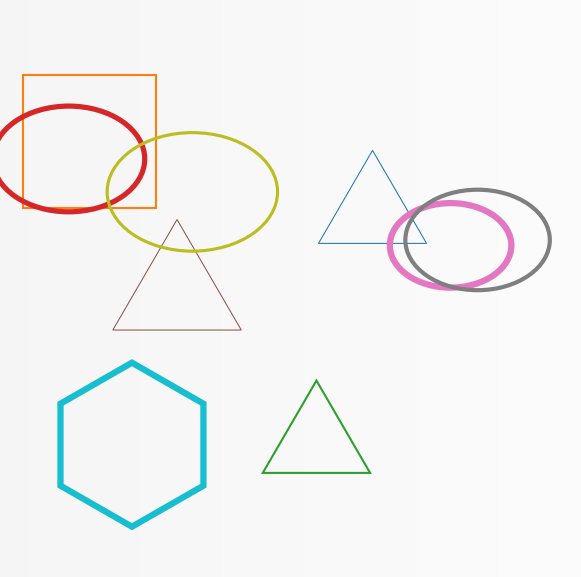[{"shape": "triangle", "thickness": 0.5, "radius": 0.54, "center": [0.641, 0.631]}, {"shape": "square", "thickness": 1, "radius": 0.57, "center": [0.154, 0.754]}, {"shape": "triangle", "thickness": 1, "radius": 0.53, "center": [0.544, 0.234]}, {"shape": "oval", "thickness": 2.5, "radius": 0.65, "center": [0.118, 0.724]}, {"shape": "triangle", "thickness": 0.5, "radius": 0.64, "center": [0.305, 0.491]}, {"shape": "oval", "thickness": 3, "radius": 0.52, "center": [0.775, 0.574]}, {"shape": "oval", "thickness": 2, "radius": 0.62, "center": [0.822, 0.584]}, {"shape": "oval", "thickness": 1.5, "radius": 0.73, "center": [0.331, 0.667]}, {"shape": "hexagon", "thickness": 3, "radius": 0.71, "center": [0.227, 0.229]}]